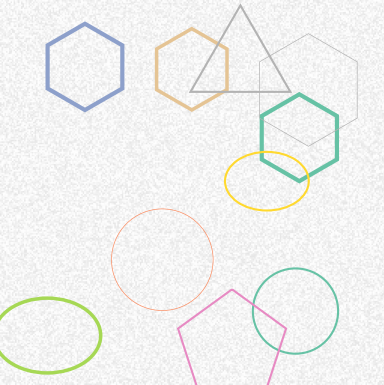[{"shape": "circle", "thickness": 1.5, "radius": 0.55, "center": [0.767, 0.192]}, {"shape": "hexagon", "thickness": 3, "radius": 0.56, "center": [0.777, 0.642]}, {"shape": "circle", "thickness": 0.5, "radius": 0.66, "center": [0.422, 0.325]}, {"shape": "hexagon", "thickness": 3, "radius": 0.56, "center": [0.221, 0.826]}, {"shape": "pentagon", "thickness": 1.5, "radius": 0.74, "center": [0.603, 0.101]}, {"shape": "oval", "thickness": 2.5, "radius": 0.69, "center": [0.123, 0.128]}, {"shape": "oval", "thickness": 1.5, "radius": 0.54, "center": [0.693, 0.529]}, {"shape": "hexagon", "thickness": 2.5, "radius": 0.53, "center": [0.498, 0.82]}, {"shape": "hexagon", "thickness": 0.5, "radius": 0.73, "center": [0.801, 0.766]}, {"shape": "triangle", "thickness": 1.5, "radius": 0.75, "center": [0.624, 0.836]}]